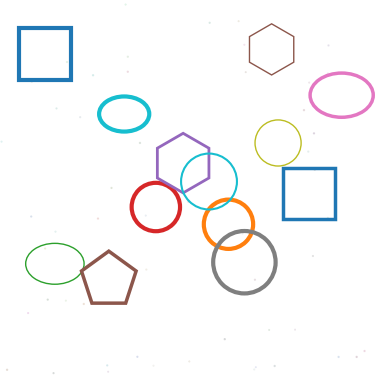[{"shape": "square", "thickness": 2.5, "radius": 0.33, "center": [0.803, 0.498]}, {"shape": "square", "thickness": 3, "radius": 0.34, "center": [0.117, 0.859]}, {"shape": "circle", "thickness": 3, "radius": 0.32, "center": [0.593, 0.418]}, {"shape": "oval", "thickness": 1, "radius": 0.38, "center": [0.143, 0.315]}, {"shape": "circle", "thickness": 3, "radius": 0.31, "center": [0.405, 0.462]}, {"shape": "hexagon", "thickness": 2, "radius": 0.39, "center": [0.476, 0.576]}, {"shape": "hexagon", "thickness": 1, "radius": 0.33, "center": [0.706, 0.872]}, {"shape": "pentagon", "thickness": 2.5, "radius": 0.37, "center": [0.283, 0.273]}, {"shape": "oval", "thickness": 2.5, "radius": 0.41, "center": [0.887, 0.753]}, {"shape": "circle", "thickness": 3, "radius": 0.41, "center": [0.635, 0.319]}, {"shape": "circle", "thickness": 1, "radius": 0.3, "center": [0.722, 0.629]}, {"shape": "circle", "thickness": 1.5, "radius": 0.36, "center": [0.543, 0.529]}, {"shape": "oval", "thickness": 3, "radius": 0.33, "center": [0.323, 0.704]}]